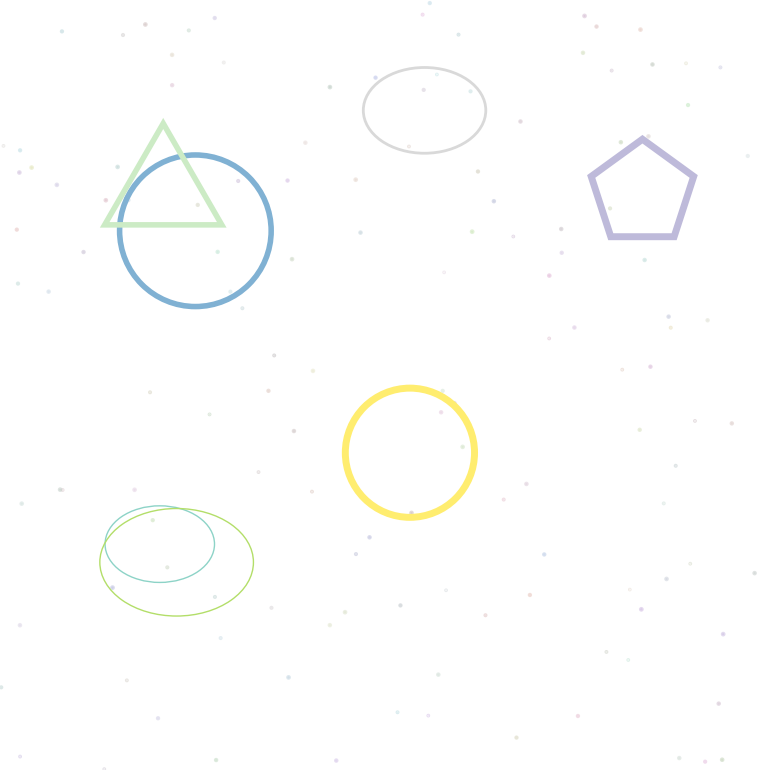[{"shape": "oval", "thickness": 0.5, "radius": 0.36, "center": [0.208, 0.293]}, {"shape": "pentagon", "thickness": 2.5, "radius": 0.35, "center": [0.834, 0.749]}, {"shape": "circle", "thickness": 2, "radius": 0.49, "center": [0.254, 0.7]}, {"shape": "oval", "thickness": 0.5, "radius": 0.5, "center": [0.229, 0.27]}, {"shape": "oval", "thickness": 1, "radius": 0.4, "center": [0.551, 0.857]}, {"shape": "triangle", "thickness": 2, "radius": 0.44, "center": [0.212, 0.752]}, {"shape": "circle", "thickness": 2.5, "radius": 0.42, "center": [0.532, 0.412]}]